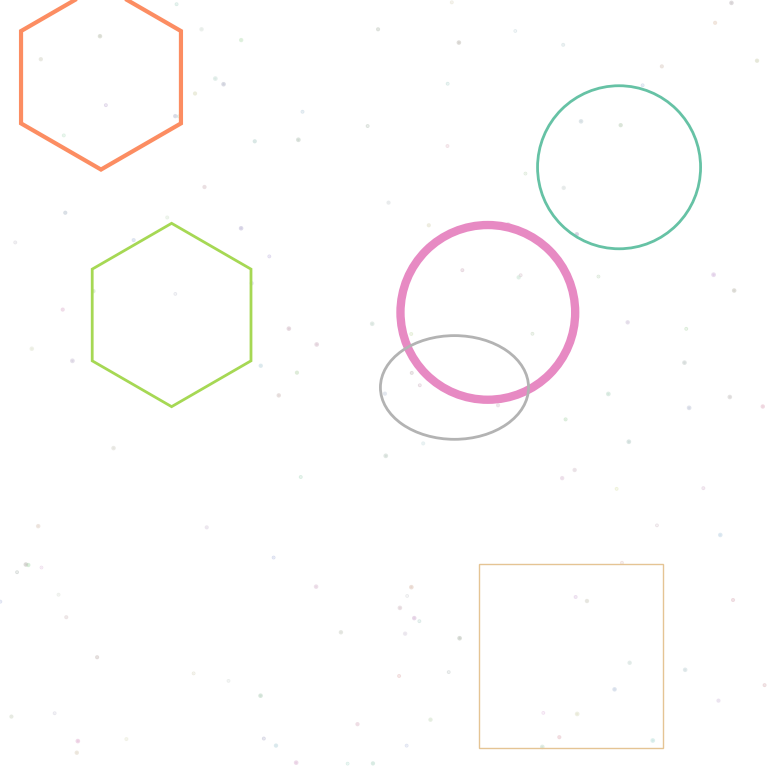[{"shape": "circle", "thickness": 1, "radius": 0.53, "center": [0.804, 0.783]}, {"shape": "hexagon", "thickness": 1.5, "radius": 0.6, "center": [0.131, 0.9]}, {"shape": "circle", "thickness": 3, "radius": 0.57, "center": [0.634, 0.594]}, {"shape": "hexagon", "thickness": 1, "radius": 0.6, "center": [0.223, 0.591]}, {"shape": "square", "thickness": 0.5, "radius": 0.6, "center": [0.741, 0.148]}, {"shape": "oval", "thickness": 1, "radius": 0.48, "center": [0.59, 0.497]}]